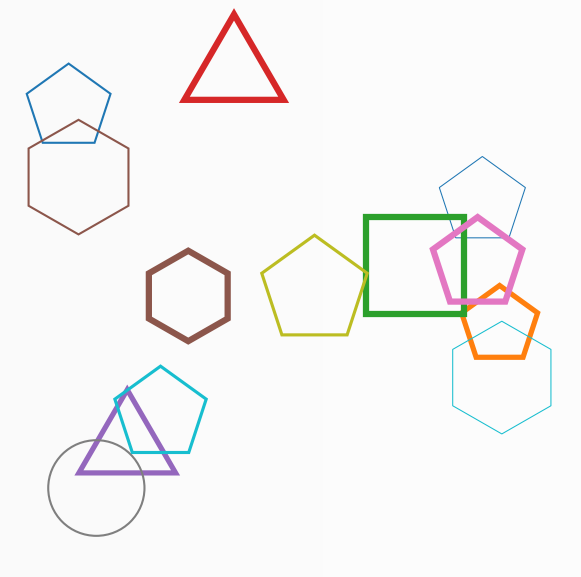[{"shape": "pentagon", "thickness": 0.5, "radius": 0.39, "center": [0.83, 0.65]}, {"shape": "pentagon", "thickness": 1, "radius": 0.38, "center": [0.118, 0.813]}, {"shape": "pentagon", "thickness": 2.5, "radius": 0.34, "center": [0.86, 0.436]}, {"shape": "square", "thickness": 3, "radius": 0.42, "center": [0.714, 0.539]}, {"shape": "triangle", "thickness": 3, "radius": 0.49, "center": [0.403, 0.876]}, {"shape": "triangle", "thickness": 2.5, "radius": 0.48, "center": [0.219, 0.228]}, {"shape": "hexagon", "thickness": 1, "radius": 0.5, "center": [0.135, 0.692]}, {"shape": "hexagon", "thickness": 3, "radius": 0.39, "center": [0.324, 0.487]}, {"shape": "pentagon", "thickness": 3, "radius": 0.4, "center": [0.822, 0.542]}, {"shape": "circle", "thickness": 1, "radius": 0.41, "center": [0.166, 0.154]}, {"shape": "pentagon", "thickness": 1.5, "radius": 0.48, "center": [0.541, 0.496]}, {"shape": "pentagon", "thickness": 1.5, "radius": 0.41, "center": [0.276, 0.282]}, {"shape": "hexagon", "thickness": 0.5, "radius": 0.49, "center": [0.863, 0.345]}]